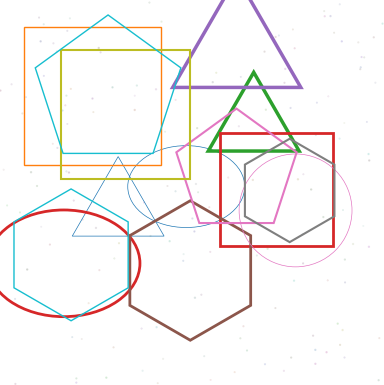[{"shape": "oval", "thickness": 0.5, "radius": 0.76, "center": [0.484, 0.515]}, {"shape": "triangle", "thickness": 0.5, "radius": 0.69, "center": [0.307, 0.456]}, {"shape": "square", "thickness": 1, "radius": 0.89, "center": [0.241, 0.751]}, {"shape": "triangle", "thickness": 2.5, "radius": 0.68, "center": [0.659, 0.676]}, {"shape": "square", "thickness": 2, "radius": 0.73, "center": [0.718, 0.507]}, {"shape": "oval", "thickness": 2, "radius": 0.99, "center": [0.166, 0.316]}, {"shape": "triangle", "thickness": 2.5, "radius": 0.96, "center": [0.615, 0.869]}, {"shape": "hexagon", "thickness": 2, "radius": 0.91, "center": [0.494, 0.297]}, {"shape": "pentagon", "thickness": 1.5, "radius": 0.82, "center": [0.614, 0.554]}, {"shape": "circle", "thickness": 0.5, "radius": 0.73, "center": [0.768, 0.453]}, {"shape": "hexagon", "thickness": 1.5, "radius": 0.67, "center": [0.752, 0.505]}, {"shape": "square", "thickness": 1.5, "radius": 0.84, "center": [0.327, 0.702]}, {"shape": "hexagon", "thickness": 1, "radius": 0.86, "center": [0.185, 0.338]}, {"shape": "pentagon", "thickness": 1, "radius": 0.99, "center": [0.281, 0.762]}]